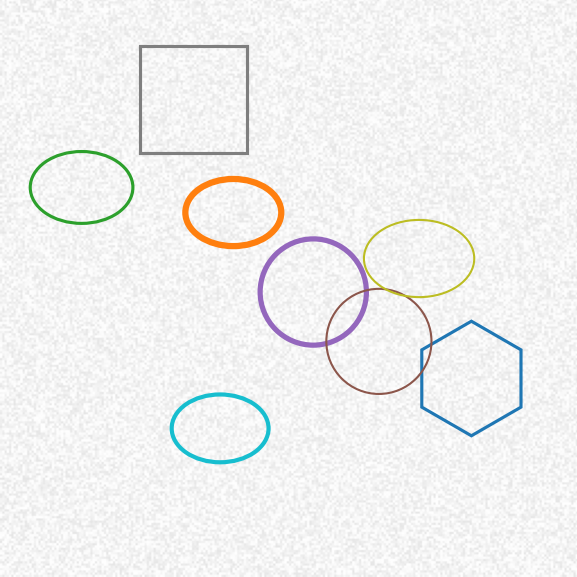[{"shape": "hexagon", "thickness": 1.5, "radius": 0.5, "center": [0.816, 0.344]}, {"shape": "oval", "thickness": 3, "radius": 0.42, "center": [0.404, 0.631]}, {"shape": "oval", "thickness": 1.5, "radius": 0.44, "center": [0.141, 0.675]}, {"shape": "circle", "thickness": 2.5, "radius": 0.46, "center": [0.542, 0.493]}, {"shape": "circle", "thickness": 1, "radius": 0.46, "center": [0.656, 0.408]}, {"shape": "square", "thickness": 1.5, "radius": 0.46, "center": [0.335, 0.827]}, {"shape": "oval", "thickness": 1, "radius": 0.48, "center": [0.726, 0.551]}, {"shape": "oval", "thickness": 2, "radius": 0.42, "center": [0.381, 0.257]}]